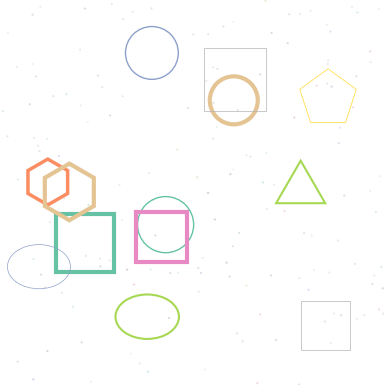[{"shape": "circle", "thickness": 1, "radius": 0.36, "center": [0.43, 0.417]}, {"shape": "square", "thickness": 3, "radius": 0.38, "center": [0.221, 0.368]}, {"shape": "hexagon", "thickness": 2.5, "radius": 0.3, "center": [0.124, 0.527]}, {"shape": "circle", "thickness": 1, "radius": 0.34, "center": [0.395, 0.862]}, {"shape": "oval", "thickness": 0.5, "radius": 0.41, "center": [0.101, 0.307]}, {"shape": "square", "thickness": 3, "radius": 0.33, "center": [0.42, 0.384]}, {"shape": "oval", "thickness": 1.5, "radius": 0.41, "center": [0.382, 0.177]}, {"shape": "triangle", "thickness": 1.5, "radius": 0.37, "center": [0.781, 0.509]}, {"shape": "pentagon", "thickness": 0.5, "radius": 0.39, "center": [0.852, 0.744]}, {"shape": "hexagon", "thickness": 3, "radius": 0.37, "center": [0.18, 0.501]}, {"shape": "circle", "thickness": 3, "radius": 0.31, "center": [0.607, 0.739]}, {"shape": "square", "thickness": 0.5, "radius": 0.41, "center": [0.61, 0.794]}, {"shape": "square", "thickness": 0.5, "radius": 0.32, "center": [0.846, 0.154]}]